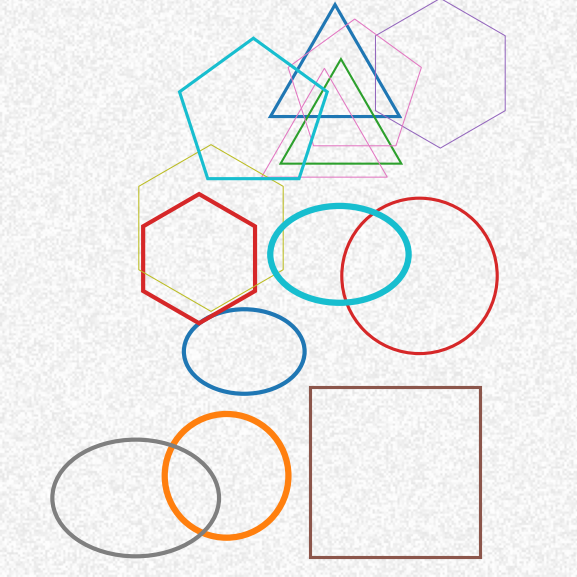[{"shape": "triangle", "thickness": 1.5, "radius": 0.65, "center": [0.58, 0.862]}, {"shape": "oval", "thickness": 2, "radius": 0.52, "center": [0.423, 0.39]}, {"shape": "circle", "thickness": 3, "radius": 0.54, "center": [0.392, 0.175]}, {"shape": "triangle", "thickness": 1, "radius": 0.6, "center": [0.59, 0.776]}, {"shape": "hexagon", "thickness": 2, "radius": 0.56, "center": [0.345, 0.551]}, {"shape": "circle", "thickness": 1.5, "radius": 0.67, "center": [0.726, 0.521]}, {"shape": "hexagon", "thickness": 0.5, "radius": 0.65, "center": [0.762, 0.872]}, {"shape": "square", "thickness": 1.5, "radius": 0.74, "center": [0.684, 0.181]}, {"shape": "triangle", "thickness": 0.5, "radius": 0.63, "center": [0.562, 0.755]}, {"shape": "pentagon", "thickness": 0.5, "radius": 0.61, "center": [0.614, 0.845]}, {"shape": "oval", "thickness": 2, "radius": 0.72, "center": [0.235, 0.137]}, {"shape": "hexagon", "thickness": 0.5, "radius": 0.72, "center": [0.365, 0.604]}, {"shape": "oval", "thickness": 3, "radius": 0.6, "center": [0.588, 0.559]}, {"shape": "pentagon", "thickness": 1.5, "radius": 0.67, "center": [0.439, 0.799]}]